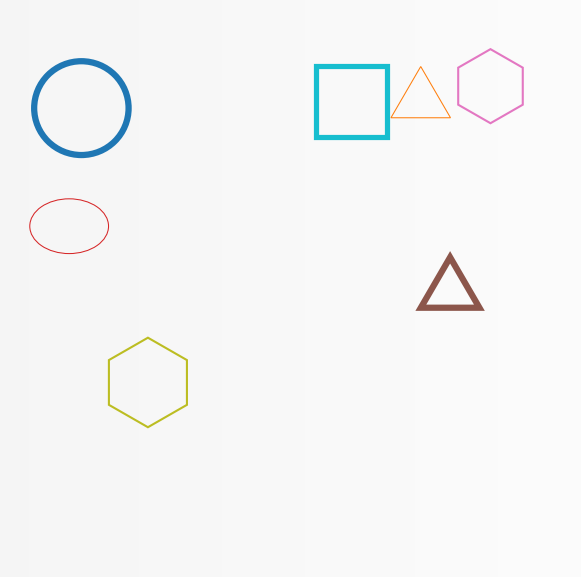[{"shape": "circle", "thickness": 3, "radius": 0.41, "center": [0.14, 0.812]}, {"shape": "triangle", "thickness": 0.5, "radius": 0.3, "center": [0.724, 0.825]}, {"shape": "oval", "thickness": 0.5, "radius": 0.34, "center": [0.119, 0.607]}, {"shape": "triangle", "thickness": 3, "radius": 0.29, "center": [0.774, 0.495]}, {"shape": "hexagon", "thickness": 1, "radius": 0.32, "center": [0.844, 0.85]}, {"shape": "hexagon", "thickness": 1, "radius": 0.39, "center": [0.254, 0.337]}, {"shape": "square", "thickness": 2.5, "radius": 0.31, "center": [0.605, 0.824]}]